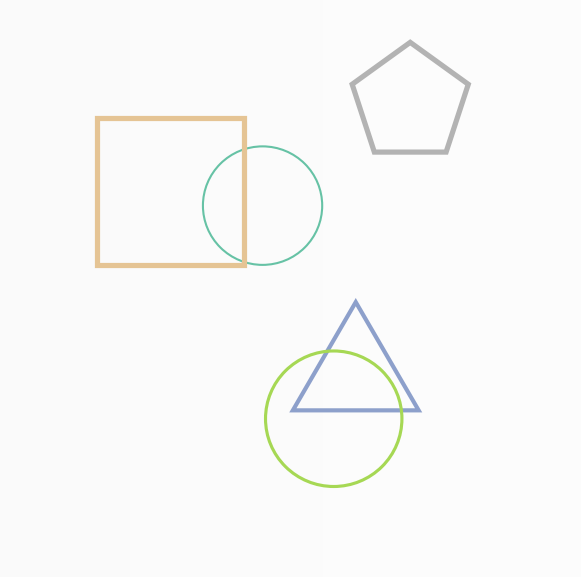[{"shape": "circle", "thickness": 1, "radius": 0.51, "center": [0.452, 0.643]}, {"shape": "triangle", "thickness": 2, "radius": 0.62, "center": [0.612, 0.351]}, {"shape": "circle", "thickness": 1.5, "radius": 0.59, "center": [0.574, 0.274]}, {"shape": "square", "thickness": 2.5, "radius": 0.63, "center": [0.293, 0.668]}, {"shape": "pentagon", "thickness": 2.5, "radius": 0.53, "center": [0.706, 0.821]}]